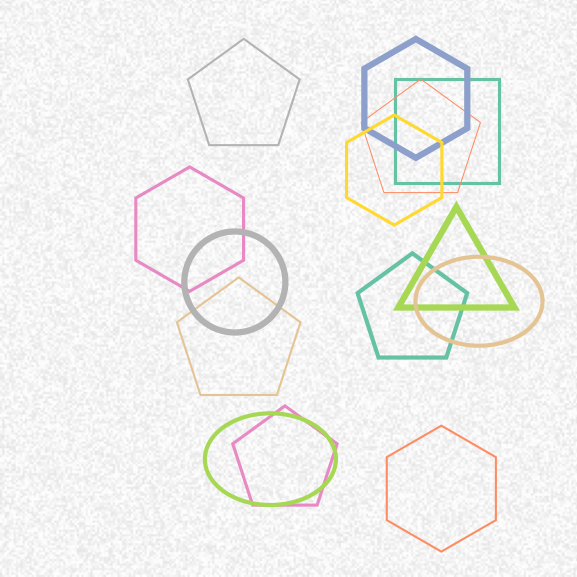[{"shape": "square", "thickness": 1.5, "radius": 0.45, "center": [0.774, 0.772]}, {"shape": "pentagon", "thickness": 2, "radius": 0.5, "center": [0.714, 0.461]}, {"shape": "hexagon", "thickness": 1, "radius": 0.55, "center": [0.764, 0.153]}, {"shape": "pentagon", "thickness": 0.5, "radius": 0.54, "center": [0.729, 0.753]}, {"shape": "hexagon", "thickness": 3, "radius": 0.51, "center": [0.72, 0.829]}, {"shape": "pentagon", "thickness": 1.5, "radius": 0.47, "center": [0.493, 0.201]}, {"shape": "hexagon", "thickness": 1.5, "radius": 0.54, "center": [0.328, 0.602]}, {"shape": "oval", "thickness": 2, "radius": 0.57, "center": [0.468, 0.204]}, {"shape": "triangle", "thickness": 3, "radius": 0.58, "center": [0.79, 0.525]}, {"shape": "hexagon", "thickness": 1.5, "radius": 0.48, "center": [0.683, 0.705]}, {"shape": "oval", "thickness": 2, "radius": 0.55, "center": [0.829, 0.477]}, {"shape": "pentagon", "thickness": 1, "radius": 0.56, "center": [0.413, 0.406]}, {"shape": "circle", "thickness": 3, "radius": 0.44, "center": [0.407, 0.511]}, {"shape": "pentagon", "thickness": 1, "radius": 0.51, "center": [0.422, 0.83]}]